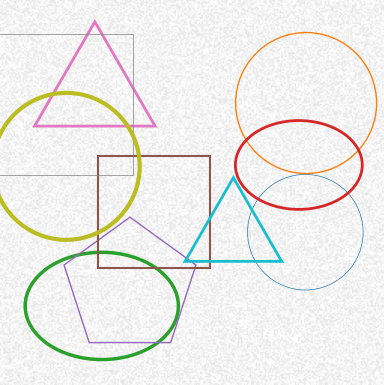[{"shape": "circle", "thickness": 0.5, "radius": 0.75, "center": [0.793, 0.397]}, {"shape": "circle", "thickness": 1, "radius": 0.92, "center": [0.795, 0.732]}, {"shape": "oval", "thickness": 2.5, "radius": 1.0, "center": [0.264, 0.205]}, {"shape": "oval", "thickness": 2, "radius": 0.82, "center": [0.776, 0.571]}, {"shape": "pentagon", "thickness": 1, "radius": 0.9, "center": [0.338, 0.256]}, {"shape": "square", "thickness": 1.5, "radius": 0.73, "center": [0.4, 0.449]}, {"shape": "triangle", "thickness": 2, "radius": 0.9, "center": [0.246, 0.763]}, {"shape": "square", "thickness": 0.5, "radius": 0.92, "center": [0.162, 0.728]}, {"shape": "circle", "thickness": 3, "radius": 0.95, "center": [0.172, 0.568]}, {"shape": "triangle", "thickness": 2, "radius": 0.72, "center": [0.606, 0.394]}]